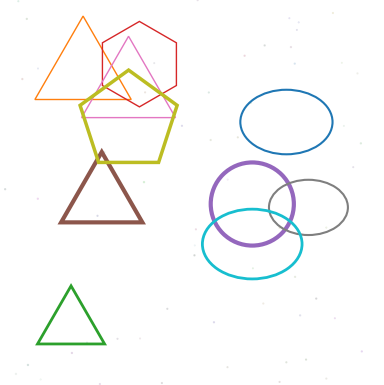[{"shape": "oval", "thickness": 1.5, "radius": 0.6, "center": [0.744, 0.683]}, {"shape": "triangle", "thickness": 1, "radius": 0.72, "center": [0.216, 0.814]}, {"shape": "triangle", "thickness": 2, "radius": 0.5, "center": [0.185, 0.157]}, {"shape": "hexagon", "thickness": 1, "radius": 0.55, "center": [0.362, 0.833]}, {"shape": "circle", "thickness": 3, "radius": 0.54, "center": [0.655, 0.47]}, {"shape": "triangle", "thickness": 3, "radius": 0.61, "center": [0.264, 0.483]}, {"shape": "triangle", "thickness": 1, "radius": 0.7, "center": [0.334, 0.765]}, {"shape": "oval", "thickness": 1.5, "radius": 0.51, "center": [0.801, 0.461]}, {"shape": "pentagon", "thickness": 2.5, "radius": 0.66, "center": [0.334, 0.685]}, {"shape": "oval", "thickness": 2, "radius": 0.65, "center": [0.655, 0.366]}]